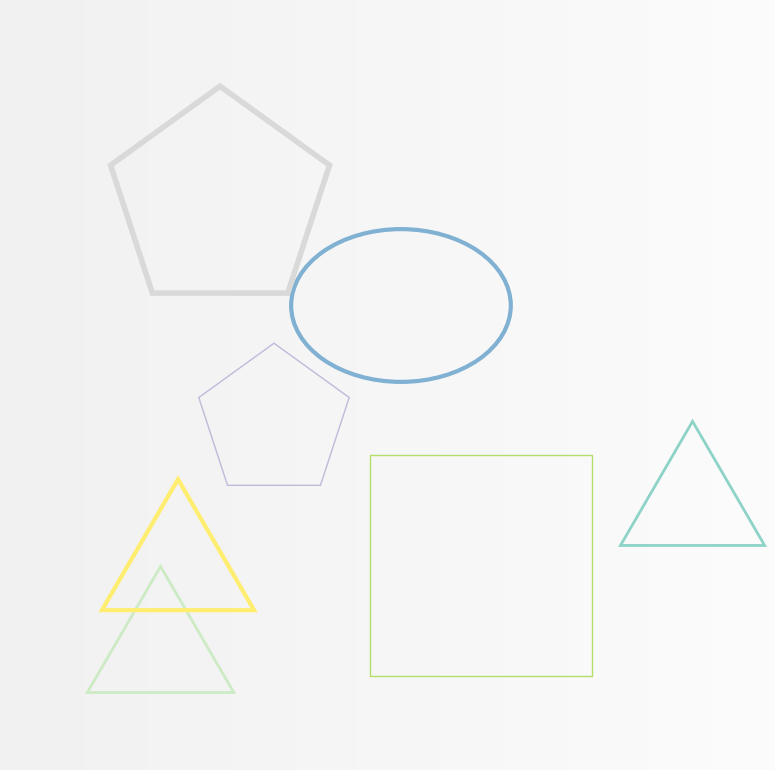[{"shape": "triangle", "thickness": 1, "radius": 0.54, "center": [0.894, 0.345]}, {"shape": "pentagon", "thickness": 0.5, "radius": 0.51, "center": [0.354, 0.452]}, {"shape": "oval", "thickness": 1.5, "radius": 0.71, "center": [0.517, 0.603]}, {"shape": "square", "thickness": 0.5, "radius": 0.72, "center": [0.621, 0.266]}, {"shape": "pentagon", "thickness": 2, "radius": 0.74, "center": [0.284, 0.74]}, {"shape": "triangle", "thickness": 1, "radius": 0.55, "center": [0.207, 0.155]}, {"shape": "triangle", "thickness": 1.5, "radius": 0.57, "center": [0.23, 0.264]}]